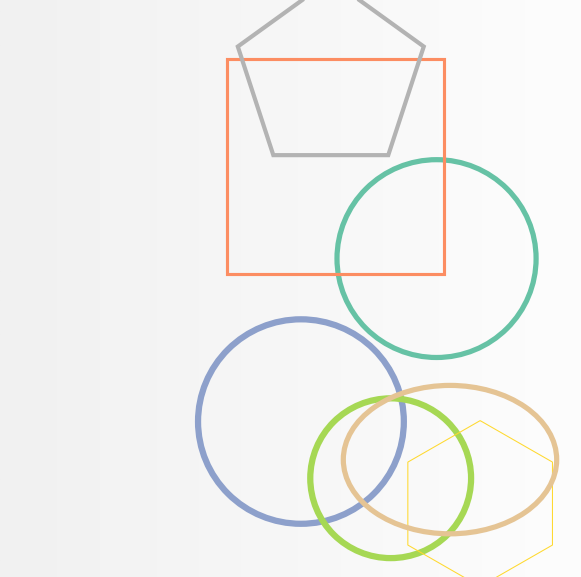[{"shape": "circle", "thickness": 2.5, "radius": 0.86, "center": [0.751, 0.551]}, {"shape": "square", "thickness": 1.5, "radius": 0.93, "center": [0.578, 0.711]}, {"shape": "circle", "thickness": 3, "radius": 0.89, "center": [0.518, 0.269]}, {"shape": "circle", "thickness": 3, "radius": 0.69, "center": [0.672, 0.171]}, {"shape": "hexagon", "thickness": 0.5, "radius": 0.72, "center": [0.826, 0.127]}, {"shape": "oval", "thickness": 2.5, "radius": 0.92, "center": [0.774, 0.203]}, {"shape": "pentagon", "thickness": 2, "radius": 0.84, "center": [0.569, 0.867]}]